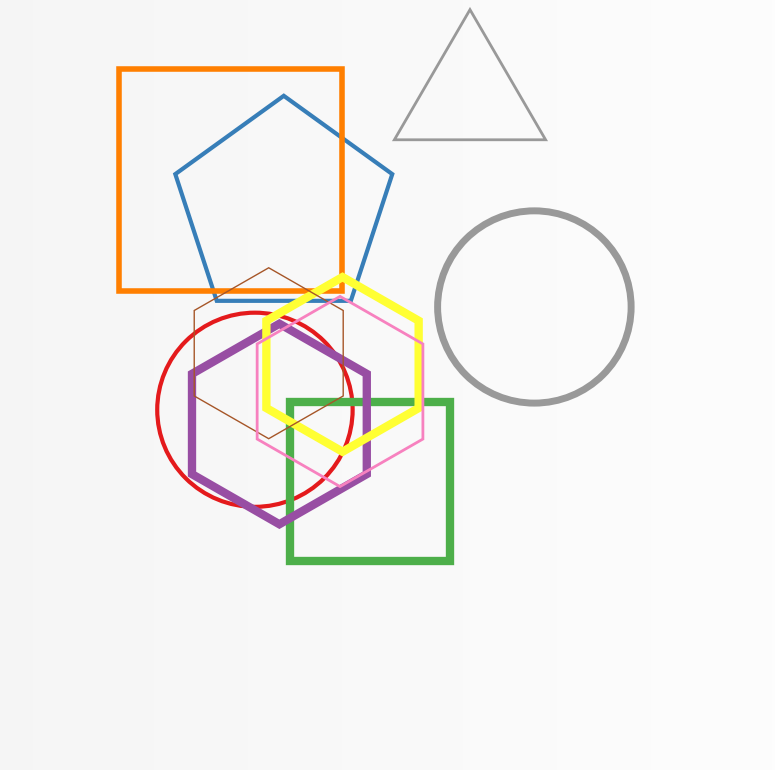[{"shape": "circle", "thickness": 1.5, "radius": 0.63, "center": [0.329, 0.468]}, {"shape": "pentagon", "thickness": 1.5, "radius": 0.74, "center": [0.366, 0.728]}, {"shape": "square", "thickness": 3, "radius": 0.52, "center": [0.477, 0.375]}, {"shape": "hexagon", "thickness": 3, "radius": 0.65, "center": [0.361, 0.449]}, {"shape": "square", "thickness": 2, "radius": 0.72, "center": [0.297, 0.766]}, {"shape": "hexagon", "thickness": 3, "radius": 0.57, "center": [0.442, 0.527]}, {"shape": "hexagon", "thickness": 0.5, "radius": 0.55, "center": [0.347, 0.541]}, {"shape": "hexagon", "thickness": 1, "radius": 0.62, "center": [0.439, 0.492]}, {"shape": "triangle", "thickness": 1, "radius": 0.56, "center": [0.606, 0.875]}, {"shape": "circle", "thickness": 2.5, "radius": 0.62, "center": [0.69, 0.601]}]